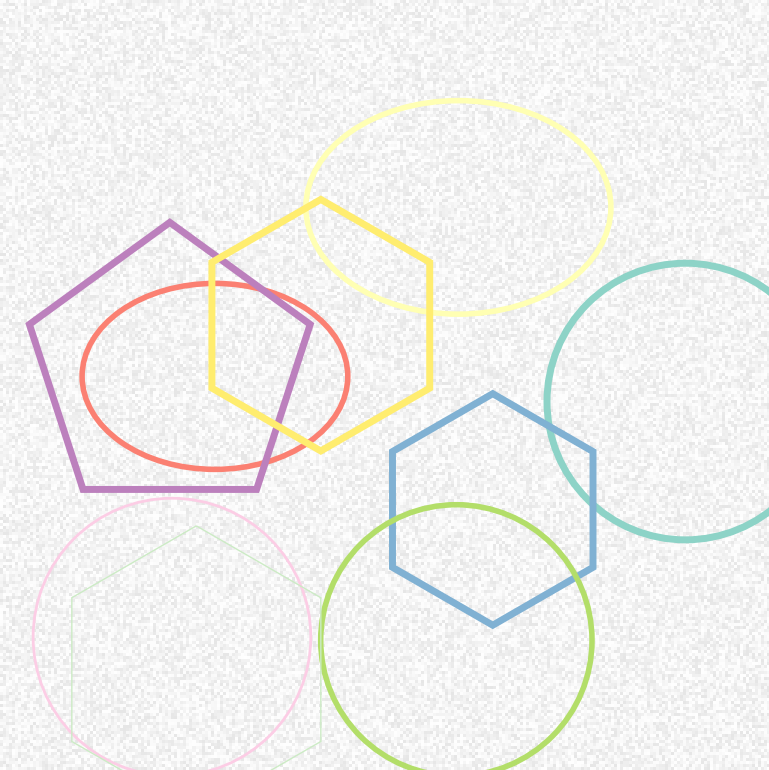[{"shape": "circle", "thickness": 2.5, "radius": 0.9, "center": [0.89, 0.479]}, {"shape": "oval", "thickness": 2, "radius": 0.99, "center": [0.595, 0.731]}, {"shape": "oval", "thickness": 2, "radius": 0.86, "center": [0.279, 0.511]}, {"shape": "hexagon", "thickness": 2.5, "radius": 0.75, "center": [0.64, 0.338]}, {"shape": "circle", "thickness": 2, "radius": 0.88, "center": [0.593, 0.168]}, {"shape": "circle", "thickness": 1, "radius": 0.9, "center": [0.223, 0.173]}, {"shape": "pentagon", "thickness": 2.5, "radius": 0.96, "center": [0.221, 0.519]}, {"shape": "hexagon", "thickness": 0.5, "radius": 0.93, "center": [0.255, 0.13]}, {"shape": "hexagon", "thickness": 2.5, "radius": 0.82, "center": [0.417, 0.578]}]